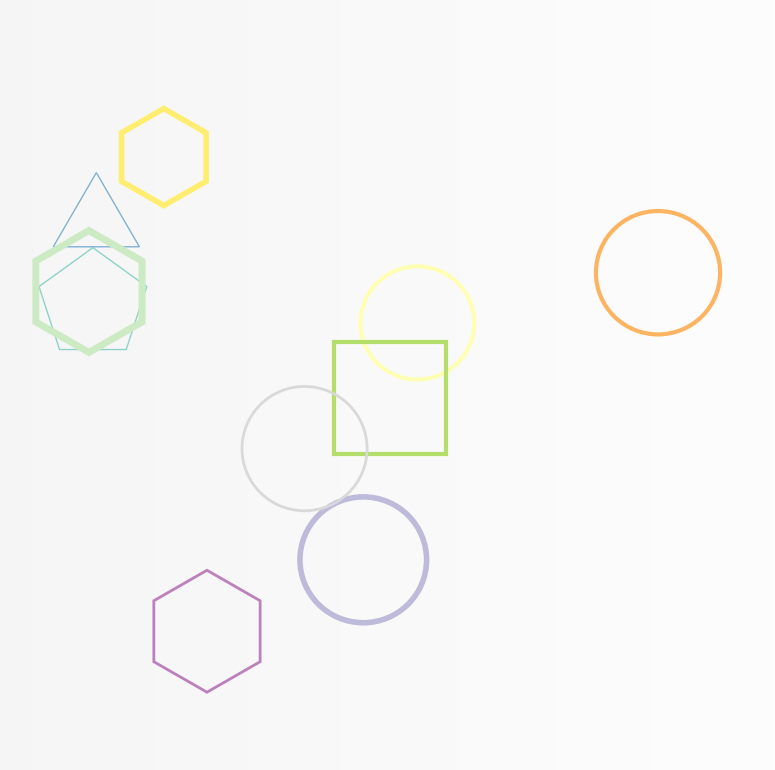[{"shape": "pentagon", "thickness": 0.5, "radius": 0.37, "center": [0.12, 0.605]}, {"shape": "circle", "thickness": 1.5, "radius": 0.37, "center": [0.539, 0.581]}, {"shape": "circle", "thickness": 2, "radius": 0.41, "center": [0.469, 0.273]}, {"shape": "triangle", "thickness": 0.5, "radius": 0.32, "center": [0.124, 0.712]}, {"shape": "circle", "thickness": 1.5, "radius": 0.4, "center": [0.849, 0.646]}, {"shape": "square", "thickness": 1.5, "radius": 0.36, "center": [0.503, 0.484]}, {"shape": "circle", "thickness": 1, "radius": 0.4, "center": [0.393, 0.417]}, {"shape": "hexagon", "thickness": 1, "radius": 0.4, "center": [0.267, 0.18]}, {"shape": "hexagon", "thickness": 2.5, "radius": 0.4, "center": [0.115, 0.621]}, {"shape": "hexagon", "thickness": 2, "radius": 0.31, "center": [0.211, 0.796]}]